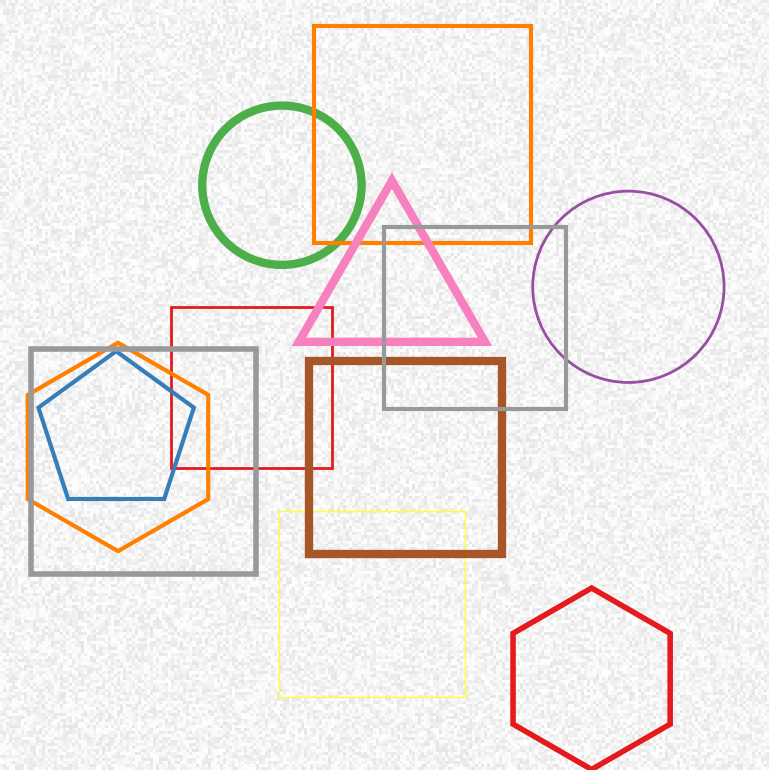[{"shape": "square", "thickness": 1, "radius": 0.52, "center": [0.327, 0.497]}, {"shape": "hexagon", "thickness": 2, "radius": 0.59, "center": [0.768, 0.119]}, {"shape": "pentagon", "thickness": 1.5, "radius": 0.53, "center": [0.151, 0.438]}, {"shape": "circle", "thickness": 3, "radius": 0.52, "center": [0.366, 0.759]}, {"shape": "circle", "thickness": 1, "radius": 0.62, "center": [0.816, 0.628]}, {"shape": "square", "thickness": 1.5, "radius": 0.7, "center": [0.549, 0.826]}, {"shape": "hexagon", "thickness": 1.5, "radius": 0.68, "center": [0.153, 0.42]}, {"shape": "square", "thickness": 0.5, "radius": 0.6, "center": [0.484, 0.216]}, {"shape": "square", "thickness": 3, "radius": 0.63, "center": [0.527, 0.406]}, {"shape": "triangle", "thickness": 3, "radius": 0.7, "center": [0.509, 0.626]}, {"shape": "square", "thickness": 2, "radius": 0.73, "center": [0.186, 0.401]}, {"shape": "square", "thickness": 1.5, "radius": 0.59, "center": [0.616, 0.586]}]